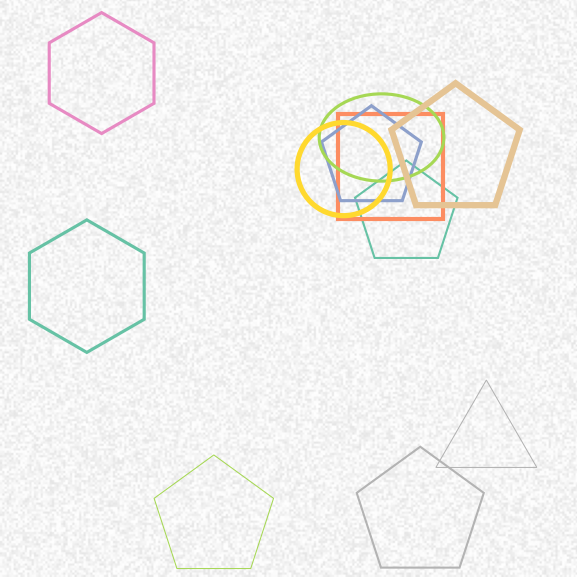[{"shape": "pentagon", "thickness": 1, "radius": 0.47, "center": [0.704, 0.628]}, {"shape": "hexagon", "thickness": 1.5, "radius": 0.57, "center": [0.15, 0.504]}, {"shape": "square", "thickness": 2, "radius": 0.45, "center": [0.677, 0.711]}, {"shape": "pentagon", "thickness": 1.5, "radius": 0.45, "center": [0.643, 0.725]}, {"shape": "hexagon", "thickness": 1.5, "radius": 0.52, "center": [0.176, 0.873]}, {"shape": "oval", "thickness": 1.5, "radius": 0.54, "center": [0.661, 0.761]}, {"shape": "pentagon", "thickness": 0.5, "radius": 0.54, "center": [0.37, 0.103]}, {"shape": "circle", "thickness": 2.5, "radius": 0.4, "center": [0.595, 0.706]}, {"shape": "pentagon", "thickness": 3, "radius": 0.58, "center": [0.789, 0.738]}, {"shape": "triangle", "thickness": 0.5, "radius": 0.5, "center": [0.842, 0.24]}, {"shape": "pentagon", "thickness": 1, "radius": 0.58, "center": [0.728, 0.11]}]